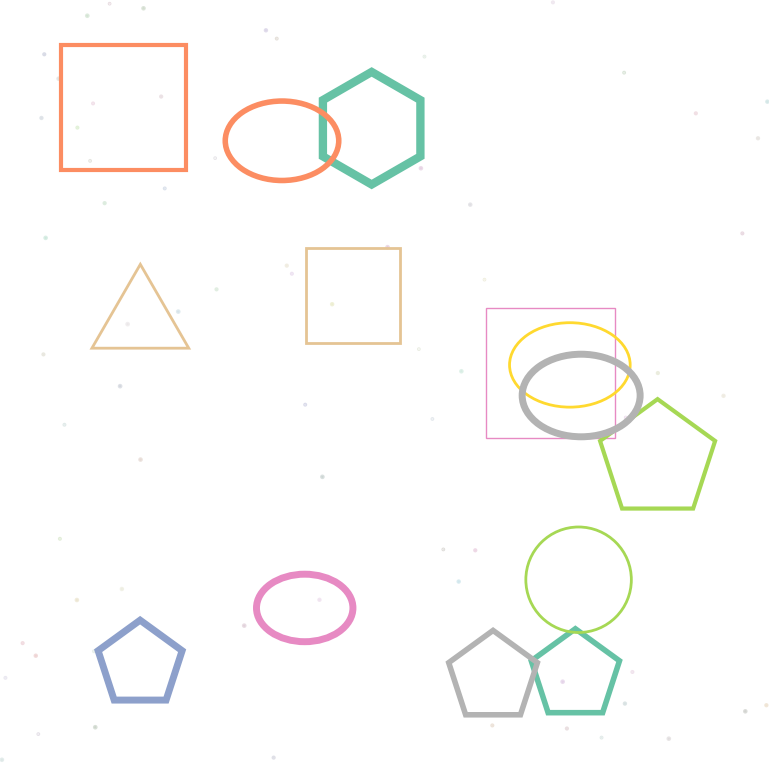[{"shape": "hexagon", "thickness": 3, "radius": 0.37, "center": [0.483, 0.833]}, {"shape": "pentagon", "thickness": 2, "radius": 0.3, "center": [0.747, 0.123]}, {"shape": "oval", "thickness": 2, "radius": 0.37, "center": [0.366, 0.817]}, {"shape": "square", "thickness": 1.5, "radius": 0.41, "center": [0.161, 0.861]}, {"shape": "pentagon", "thickness": 2.5, "radius": 0.29, "center": [0.182, 0.137]}, {"shape": "oval", "thickness": 2.5, "radius": 0.31, "center": [0.396, 0.21]}, {"shape": "square", "thickness": 0.5, "radius": 0.42, "center": [0.715, 0.516]}, {"shape": "pentagon", "thickness": 1.5, "radius": 0.39, "center": [0.854, 0.403]}, {"shape": "circle", "thickness": 1, "radius": 0.34, "center": [0.751, 0.247]}, {"shape": "oval", "thickness": 1, "radius": 0.39, "center": [0.74, 0.526]}, {"shape": "triangle", "thickness": 1, "radius": 0.36, "center": [0.182, 0.584]}, {"shape": "square", "thickness": 1, "radius": 0.31, "center": [0.459, 0.616]}, {"shape": "pentagon", "thickness": 2, "radius": 0.3, "center": [0.64, 0.121]}, {"shape": "oval", "thickness": 2.5, "radius": 0.38, "center": [0.755, 0.486]}]